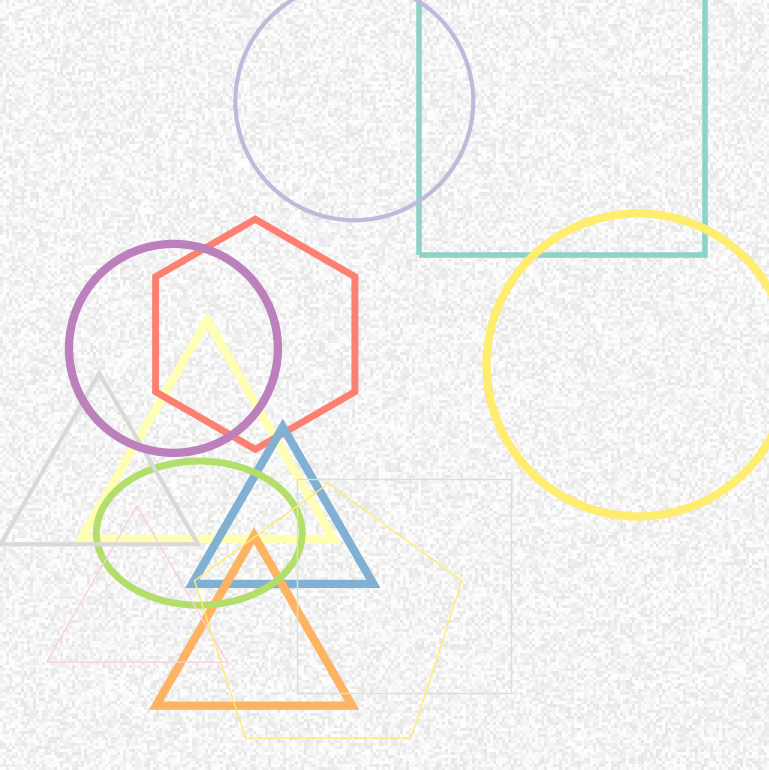[{"shape": "square", "thickness": 2, "radius": 0.93, "center": [0.73, 0.854]}, {"shape": "triangle", "thickness": 3, "radius": 0.95, "center": [0.269, 0.395]}, {"shape": "circle", "thickness": 1.5, "radius": 0.77, "center": [0.46, 0.868]}, {"shape": "hexagon", "thickness": 2.5, "radius": 0.75, "center": [0.332, 0.566]}, {"shape": "triangle", "thickness": 3, "radius": 0.68, "center": [0.367, 0.31]}, {"shape": "triangle", "thickness": 3, "radius": 0.74, "center": [0.33, 0.157]}, {"shape": "oval", "thickness": 2.5, "radius": 0.67, "center": [0.259, 0.308]}, {"shape": "triangle", "thickness": 0.5, "radius": 0.68, "center": [0.178, 0.208]}, {"shape": "triangle", "thickness": 1.5, "radius": 0.74, "center": [0.129, 0.367]}, {"shape": "circle", "thickness": 3, "radius": 0.68, "center": [0.225, 0.548]}, {"shape": "square", "thickness": 0.5, "radius": 0.69, "center": [0.525, 0.239]}, {"shape": "pentagon", "thickness": 0.5, "radius": 0.91, "center": [0.426, 0.189]}, {"shape": "circle", "thickness": 3, "radius": 0.98, "center": [0.829, 0.526]}]